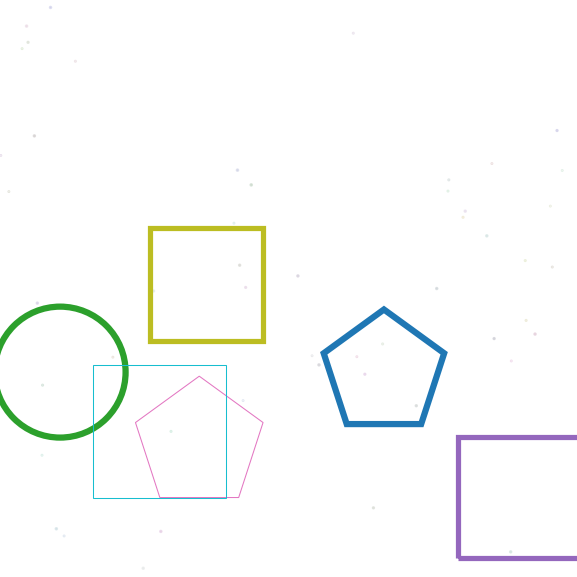[{"shape": "pentagon", "thickness": 3, "radius": 0.55, "center": [0.665, 0.354]}, {"shape": "circle", "thickness": 3, "radius": 0.57, "center": [0.104, 0.355]}, {"shape": "square", "thickness": 2.5, "radius": 0.53, "center": [0.899, 0.138]}, {"shape": "pentagon", "thickness": 0.5, "radius": 0.58, "center": [0.345, 0.232]}, {"shape": "square", "thickness": 2.5, "radius": 0.49, "center": [0.357, 0.507]}, {"shape": "square", "thickness": 0.5, "radius": 0.58, "center": [0.276, 0.252]}]